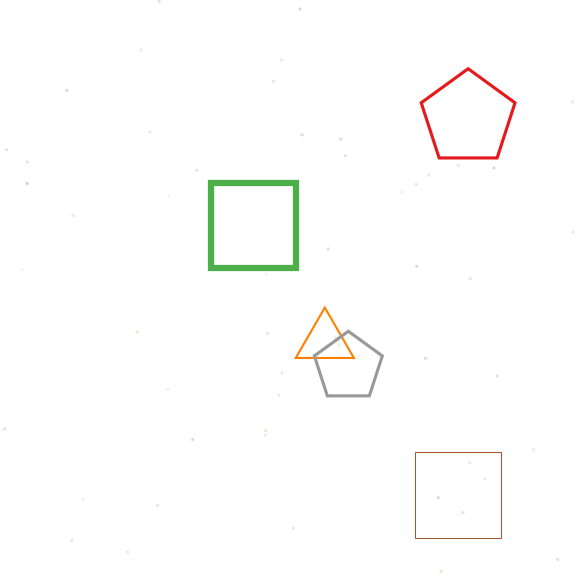[{"shape": "pentagon", "thickness": 1.5, "radius": 0.43, "center": [0.811, 0.795]}, {"shape": "square", "thickness": 3, "radius": 0.37, "center": [0.439, 0.609]}, {"shape": "triangle", "thickness": 1, "radius": 0.29, "center": [0.562, 0.408]}, {"shape": "square", "thickness": 0.5, "radius": 0.37, "center": [0.793, 0.143]}, {"shape": "pentagon", "thickness": 1.5, "radius": 0.31, "center": [0.603, 0.364]}]